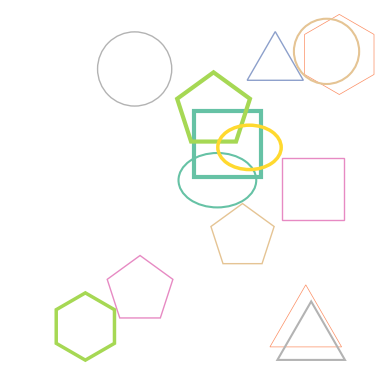[{"shape": "oval", "thickness": 1.5, "radius": 0.5, "center": [0.565, 0.532]}, {"shape": "square", "thickness": 3, "radius": 0.43, "center": [0.591, 0.626]}, {"shape": "hexagon", "thickness": 0.5, "radius": 0.52, "center": [0.881, 0.859]}, {"shape": "triangle", "thickness": 0.5, "radius": 0.54, "center": [0.794, 0.153]}, {"shape": "triangle", "thickness": 1, "radius": 0.42, "center": [0.715, 0.834]}, {"shape": "pentagon", "thickness": 1, "radius": 0.45, "center": [0.364, 0.247]}, {"shape": "square", "thickness": 1, "radius": 0.4, "center": [0.812, 0.51]}, {"shape": "pentagon", "thickness": 3, "radius": 0.5, "center": [0.555, 0.713]}, {"shape": "hexagon", "thickness": 2.5, "radius": 0.44, "center": [0.222, 0.152]}, {"shape": "oval", "thickness": 2.5, "radius": 0.41, "center": [0.648, 0.617]}, {"shape": "pentagon", "thickness": 1, "radius": 0.43, "center": [0.63, 0.385]}, {"shape": "circle", "thickness": 1.5, "radius": 0.42, "center": [0.848, 0.867]}, {"shape": "triangle", "thickness": 1.5, "radius": 0.51, "center": [0.808, 0.116]}, {"shape": "circle", "thickness": 1, "radius": 0.48, "center": [0.35, 0.821]}]